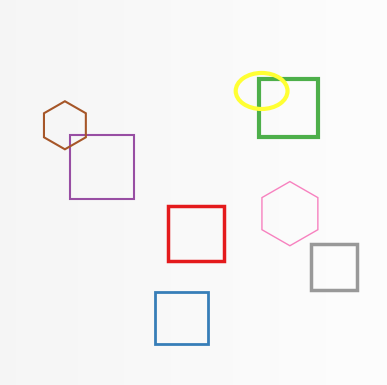[{"shape": "square", "thickness": 2.5, "radius": 0.36, "center": [0.506, 0.393]}, {"shape": "square", "thickness": 2, "radius": 0.34, "center": [0.468, 0.174]}, {"shape": "square", "thickness": 3, "radius": 0.38, "center": [0.744, 0.719]}, {"shape": "square", "thickness": 1.5, "radius": 0.41, "center": [0.262, 0.567]}, {"shape": "oval", "thickness": 3, "radius": 0.33, "center": [0.675, 0.764]}, {"shape": "hexagon", "thickness": 1.5, "radius": 0.31, "center": [0.167, 0.675]}, {"shape": "hexagon", "thickness": 1, "radius": 0.42, "center": [0.748, 0.445]}, {"shape": "square", "thickness": 2.5, "radius": 0.3, "center": [0.862, 0.307]}]